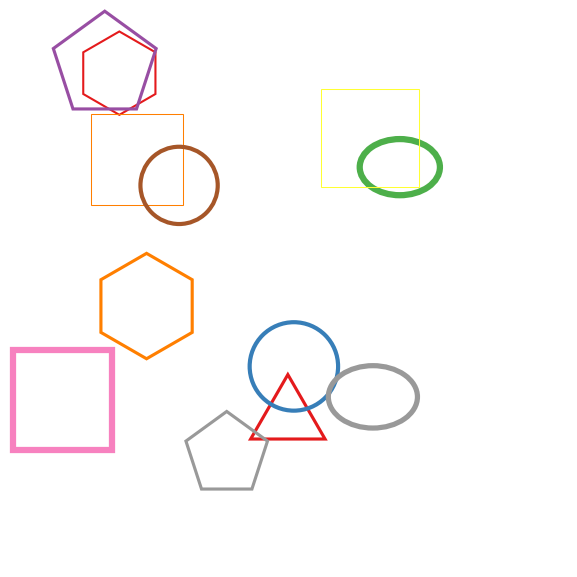[{"shape": "hexagon", "thickness": 1, "radius": 0.36, "center": [0.207, 0.872]}, {"shape": "triangle", "thickness": 1.5, "radius": 0.37, "center": [0.498, 0.276]}, {"shape": "circle", "thickness": 2, "radius": 0.38, "center": [0.509, 0.365]}, {"shape": "oval", "thickness": 3, "radius": 0.35, "center": [0.692, 0.71]}, {"shape": "pentagon", "thickness": 1.5, "radius": 0.47, "center": [0.181, 0.886]}, {"shape": "square", "thickness": 0.5, "radius": 0.4, "center": [0.237, 0.723]}, {"shape": "hexagon", "thickness": 1.5, "radius": 0.46, "center": [0.254, 0.469]}, {"shape": "square", "thickness": 0.5, "radius": 0.42, "center": [0.64, 0.761]}, {"shape": "circle", "thickness": 2, "radius": 0.33, "center": [0.31, 0.678]}, {"shape": "square", "thickness": 3, "radius": 0.43, "center": [0.108, 0.306]}, {"shape": "oval", "thickness": 2.5, "radius": 0.39, "center": [0.646, 0.312]}, {"shape": "pentagon", "thickness": 1.5, "radius": 0.37, "center": [0.393, 0.212]}]